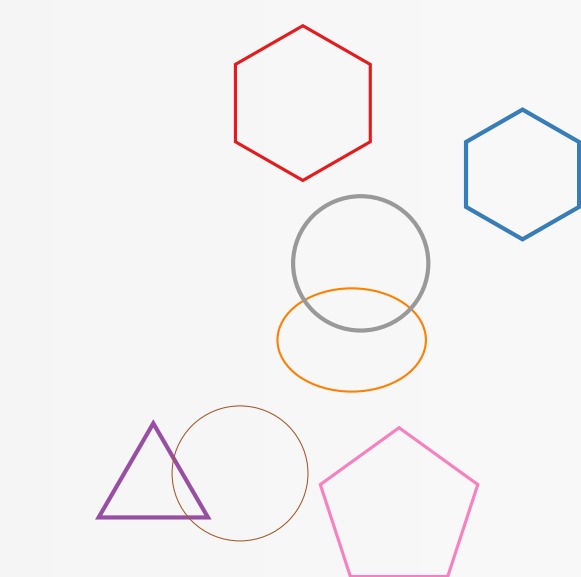[{"shape": "hexagon", "thickness": 1.5, "radius": 0.67, "center": [0.521, 0.821]}, {"shape": "hexagon", "thickness": 2, "radius": 0.56, "center": [0.899, 0.697]}, {"shape": "triangle", "thickness": 2, "radius": 0.54, "center": [0.264, 0.157]}, {"shape": "oval", "thickness": 1, "radius": 0.64, "center": [0.605, 0.41]}, {"shape": "circle", "thickness": 0.5, "radius": 0.58, "center": [0.413, 0.179]}, {"shape": "pentagon", "thickness": 1.5, "radius": 0.71, "center": [0.687, 0.116]}, {"shape": "circle", "thickness": 2, "radius": 0.58, "center": [0.621, 0.543]}]